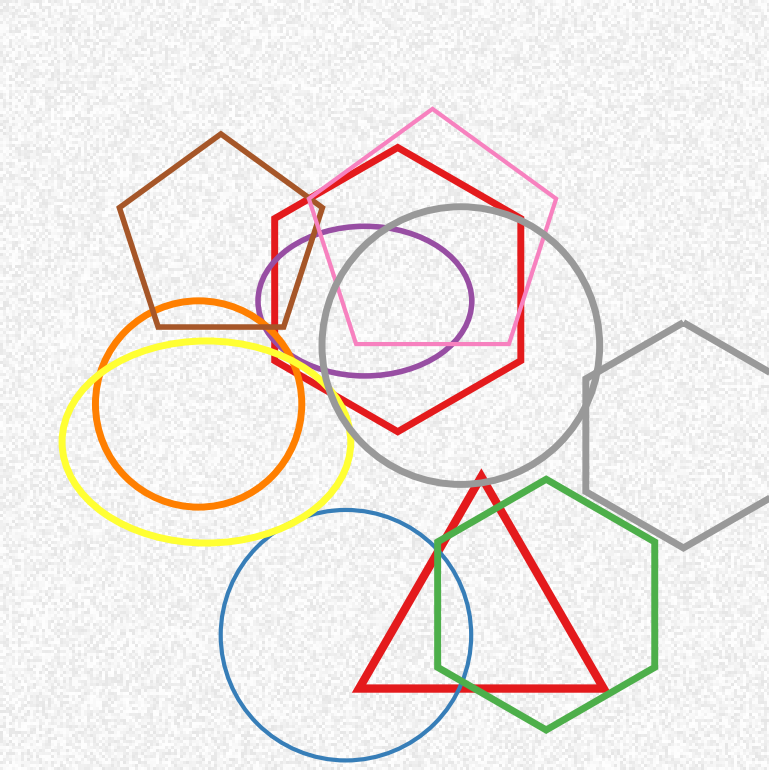[{"shape": "triangle", "thickness": 3, "radius": 0.92, "center": [0.625, 0.198]}, {"shape": "hexagon", "thickness": 2.5, "radius": 0.92, "center": [0.517, 0.624]}, {"shape": "circle", "thickness": 1.5, "radius": 0.81, "center": [0.449, 0.175]}, {"shape": "hexagon", "thickness": 2.5, "radius": 0.81, "center": [0.709, 0.215]}, {"shape": "oval", "thickness": 2, "radius": 0.69, "center": [0.474, 0.609]}, {"shape": "circle", "thickness": 2.5, "radius": 0.67, "center": [0.258, 0.475]}, {"shape": "oval", "thickness": 2.5, "radius": 0.94, "center": [0.268, 0.426]}, {"shape": "pentagon", "thickness": 2, "radius": 0.69, "center": [0.287, 0.687]}, {"shape": "pentagon", "thickness": 1.5, "radius": 0.84, "center": [0.562, 0.69]}, {"shape": "circle", "thickness": 2.5, "radius": 0.9, "center": [0.598, 0.551]}, {"shape": "hexagon", "thickness": 2.5, "radius": 0.73, "center": [0.888, 0.435]}]